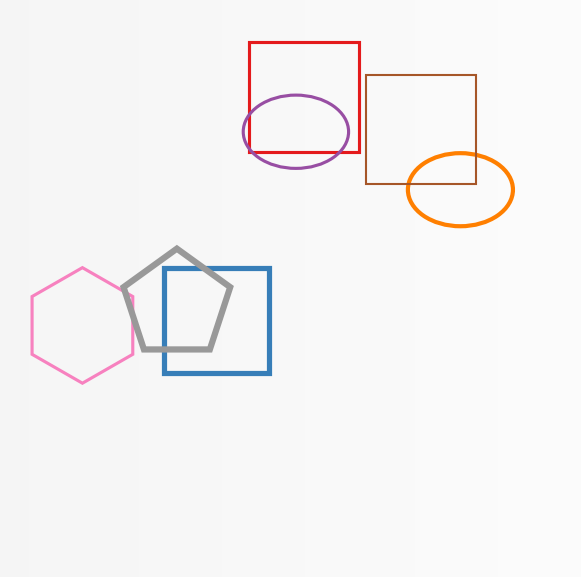[{"shape": "square", "thickness": 1.5, "radius": 0.47, "center": [0.523, 0.831]}, {"shape": "square", "thickness": 2.5, "radius": 0.45, "center": [0.372, 0.444]}, {"shape": "oval", "thickness": 1.5, "radius": 0.45, "center": [0.509, 0.771]}, {"shape": "oval", "thickness": 2, "radius": 0.45, "center": [0.792, 0.671]}, {"shape": "square", "thickness": 1, "radius": 0.47, "center": [0.724, 0.775]}, {"shape": "hexagon", "thickness": 1.5, "radius": 0.5, "center": [0.142, 0.436]}, {"shape": "pentagon", "thickness": 3, "radius": 0.48, "center": [0.304, 0.472]}]